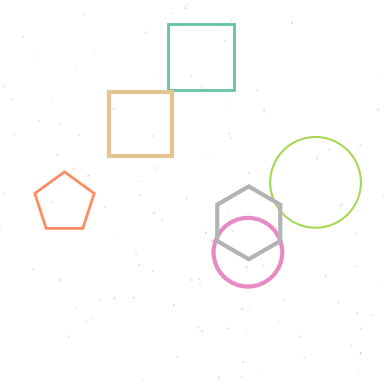[{"shape": "square", "thickness": 2, "radius": 0.43, "center": [0.523, 0.851]}, {"shape": "pentagon", "thickness": 2, "radius": 0.41, "center": [0.168, 0.472]}, {"shape": "circle", "thickness": 3, "radius": 0.45, "center": [0.644, 0.345]}, {"shape": "circle", "thickness": 1.5, "radius": 0.59, "center": [0.82, 0.526]}, {"shape": "square", "thickness": 3, "radius": 0.41, "center": [0.365, 0.679]}, {"shape": "hexagon", "thickness": 3, "radius": 0.47, "center": [0.646, 0.421]}]